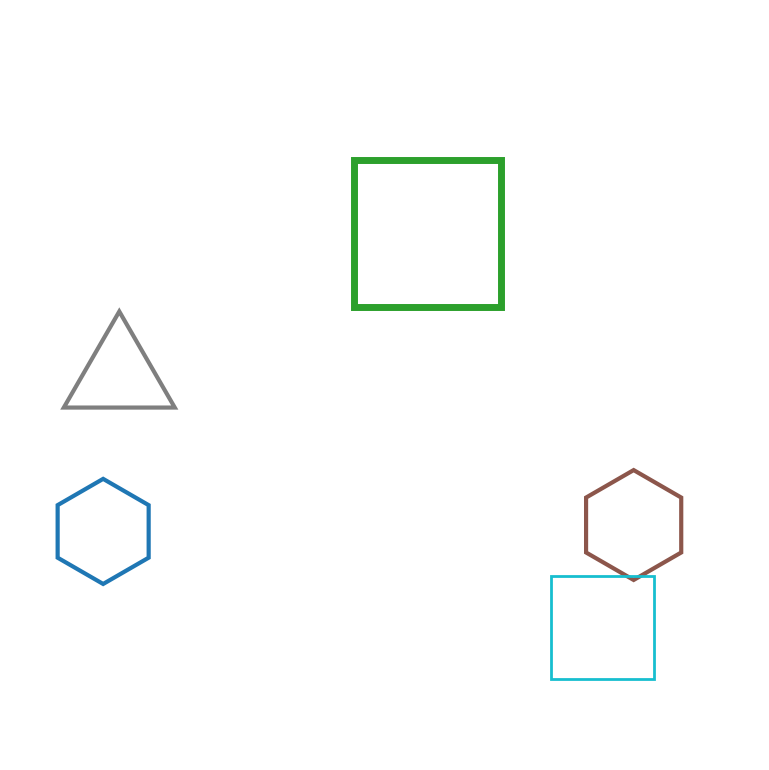[{"shape": "hexagon", "thickness": 1.5, "radius": 0.34, "center": [0.134, 0.31]}, {"shape": "square", "thickness": 2.5, "radius": 0.48, "center": [0.555, 0.697]}, {"shape": "hexagon", "thickness": 1.5, "radius": 0.36, "center": [0.823, 0.318]}, {"shape": "triangle", "thickness": 1.5, "radius": 0.42, "center": [0.155, 0.512]}, {"shape": "square", "thickness": 1, "radius": 0.33, "center": [0.782, 0.185]}]